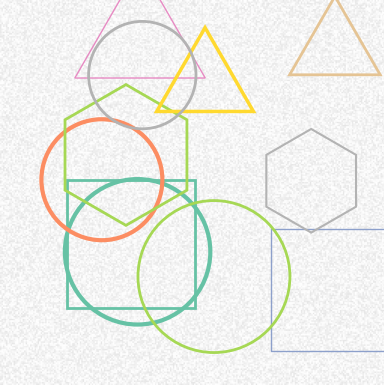[{"shape": "square", "thickness": 2, "radius": 0.83, "center": [0.34, 0.367]}, {"shape": "circle", "thickness": 3, "radius": 0.94, "center": [0.357, 0.346]}, {"shape": "circle", "thickness": 3, "radius": 0.79, "center": [0.265, 0.533]}, {"shape": "square", "thickness": 1, "radius": 0.79, "center": [0.864, 0.247]}, {"shape": "triangle", "thickness": 1, "radius": 0.98, "center": [0.364, 0.895]}, {"shape": "hexagon", "thickness": 2, "radius": 0.91, "center": [0.327, 0.597]}, {"shape": "circle", "thickness": 2, "radius": 0.99, "center": [0.556, 0.282]}, {"shape": "triangle", "thickness": 2.5, "radius": 0.73, "center": [0.533, 0.783]}, {"shape": "triangle", "thickness": 2, "radius": 0.68, "center": [0.87, 0.874]}, {"shape": "circle", "thickness": 2, "radius": 0.7, "center": [0.37, 0.805]}, {"shape": "hexagon", "thickness": 1.5, "radius": 0.67, "center": [0.808, 0.53]}]